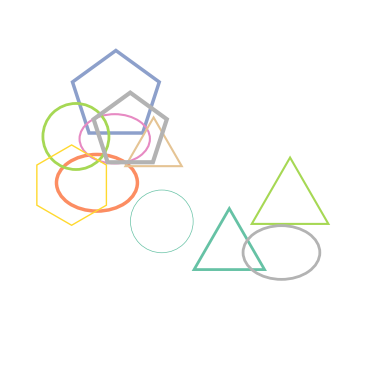[{"shape": "circle", "thickness": 0.5, "radius": 0.41, "center": [0.42, 0.425]}, {"shape": "triangle", "thickness": 2, "radius": 0.53, "center": [0.596, 0.353]}, {"shape": "oval", "thickness": 2.5, "radius": 0.53, "center": [0.252, 0.525]}, {"shape": "pentagon", "thickness": 2.5, "radius": 0.59, "center": [0.301, 0.75]}, {"shape": "oval", "thickness": 1.5, "radius": 0.46, "center": [0.298, 0.639]}, {"shape": "circle", "thickness": 2, "radius": 0.43, "center": [0.197, 0.645]}, {"shape": "triangle", "thickness": 1.5, "radius": 0.57, "center": [0.753, 0.476]}, {"shape": "hexagon", "thickness": 1, "radius": 0.52, "center": [0.186, 0.519]}, {"shape": "triangle", "thickness": 1.5, "radius": 0.42, "center": [0.399, 0.611]}, {"shape": "pentagon", "thickness": 3, "radius": 0.5, "center": [0.338, 0.659]}, {"shape": "oval", "thickness": 2, "radius": 0.5, "center": [0.731, 0.344]}]